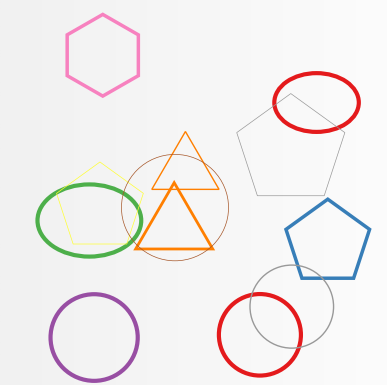[{"shape": "oval", "thickness": 3, "radius": 0.55, "center": [0.817, 0.734]}, {"shape": "circle", "thickness": 3, "radius": 0.53, "center": [0.671, 0.13]}, {"shape": "pentagon", "thickness": 2.5, "radius": 0.57, "center": [0.846, 0.369]}, {"shape": "oval", "thickness": 3, "radius": 0.67, "center": [0.231, 0.427]}, {"shape": "circle", "thickness": 3, "radius": 0.56, "center": [0.243, 0.123]}, {"shape": "triangle", "thickness": 2, "radius": 0.57, "center": [0.45, 0.411]}, {"shape": "triangle", "thickness": 1, "radius": 0.5, "center": [0.478, 0.558]}, {"shape": "pentagon", "thickness": 0.5, "radius": 0.59, "center": [0.258, 0.461]}, {"shape": "circle", "thickness": 0.5, "radius": 0.69, "center": [0.452, 0.461]}, {"shape": "hexagon", "thickness": 2.5, "radius": 0.53, "center": [0.265, 0.856]}, {"shape": "circle", "thickness": 1, "radius": 0.54, "center": [0.753, 0.204]}, {"shape": "pentagon", "thickness": 0.5, "radius": 0.73, "center": [0.75, 0.61]}]